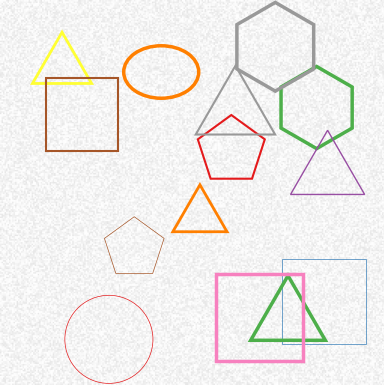[{"shape": "circle", "thickness": 0.5, "radius": 0.57, "center": [0.283, 0.119]}, {"shape": "pentagon", "thickness": 1.5, "radius": 0.46, "center": [0.601, 0.61]}, {"shape": "square", "thickness": 0.5, "radius": 0.55, "center": [0.841, 0.216]}, {"shape": "triangle", "thickness": 2.5, "radius": 0.56, "center": [0.748, 0.172]}, {"shape": "hexagon", "thickness": 2.5, "radius": 0.53, "center": [0.822, 0.721]}, {"shape": "triangle", "thickness": 1, "radius": 0.56, "center": [0.851, 0.55]}, {"shape": "triangle", "thickness": 2, "radius": 0.41, "center": [0.519, 0.439]}, {"shape": "oval", "thickness": 2.5, "radius": 0.49, "center": [0.419, 0.813]}, {"shape": "triangle", "thickness": 2, "radius": 0.44, "center": [0.161, 0.828]}, {"shape": "square", "thickness": 1.5, "radius": 0.47, "center": [0.213, 0.703]}, {"shape": "pentagon", "thickness": 0.5, "radius": 0.41, "center": [0.349, 0.356]}, {"shape": "square", "thickness": 2.5, "radius": 0.57, "center": [0.674, 0.175]}, {"shape": "hexagon", "thickness": 2.5, "radius": 0.58, "center": [0.715, 0.878]}, {"shape": "triangle", "thickness": 1.5, "radius": 0.6, "center": [0.611, 0.71]}]